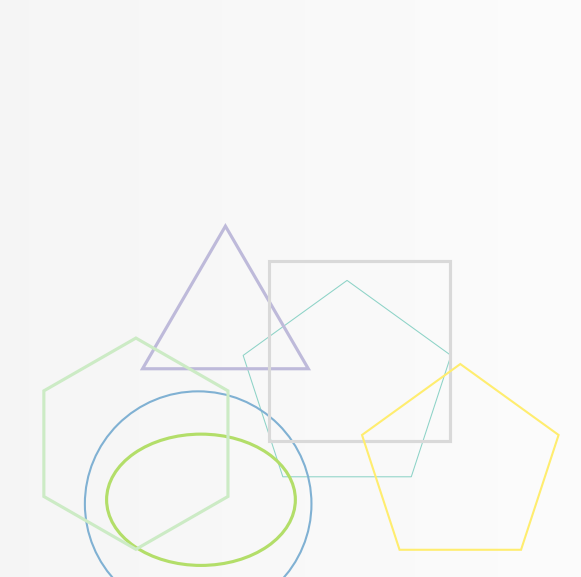[{"shape": "pentagon", "thickness": 0.5, "radius": 0.94, "center": [0.597, 0.326]}, {"shape": "triangle", "thickness": 1.5, "radius": 0.82, "center": [0.388, 0.443]}, {"shape": "circle", "thickness": 1, "radius": 0.97, "center": [0.341, 0.127]}, {"shape": "oval", "thickness": 1.5, "radius": 0.81, "center": [0.346, 0.134]}, {"shape": "square", "thickness": 1.5, "radius": 0.78, "center": [0.619, 0.392]}, {"shape": "hexagon", "thickness": 1.5, "radius": 0.91, "center": [0.234, 0.231]}, {"shape": "pentagon", "thickness": 1, "radius": 0.89, "center": [0.792, 0.191]}]